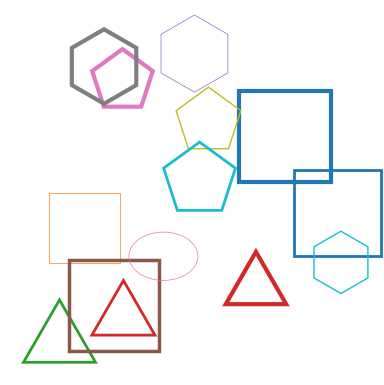[{"shape": "square", "thickness": 3, "radius": 0.59, "center": [0.741, 0.645]}, {"shape": "square", "thickness": 2, "radius": 0.56, "center": [0.877, 0.448]}, {"shape": "square", "thickness": 0.5, "radius": 0.46, "center": [0.219, 0.408]}, {"shape": "triangle", "thickness": 2, "radius": 0.54, "center": [0.155, 0.113]}, {"shape": "triangle", "thickness": 3, "radius": 0.45, "center": [0.665, 0.255]}, {"shape": "triangle", "thickness": 2, "radius": 0.47, "center": [0.321, 0.177]}, {"shape": "hexagon", "thickness": 0.5, "radius": 0.5, "center": [0.505, 0.861]}, {"shape": "square", "thickness": 2.5, "radius": 0.59, "center": [0.296, 0.207]}, {"shape": "oval", "thickness": 0.5, "radius": 0.45, "center": [0.425, 0.334]}, {"shape": "pentagon", "thickness": 3, "radius": 0.41, "center": [0.318, 0.79]}, {"shape": "hexagon", "thickness": 3, "radius": 0.48, "center": [0.27, 0.827]}, {"shape": "pentagon", "thickness": 1, "radius": 0.44, "center": [0.542, 0.685]}, {"shape": "pentagon", "thickness": 2, "radius": 0.49, "center": [0.518, 0.533]}, {"shape": "hexagon", "thickness": 1, "radius": 0.4, "center": [0.886, 0.319]}]